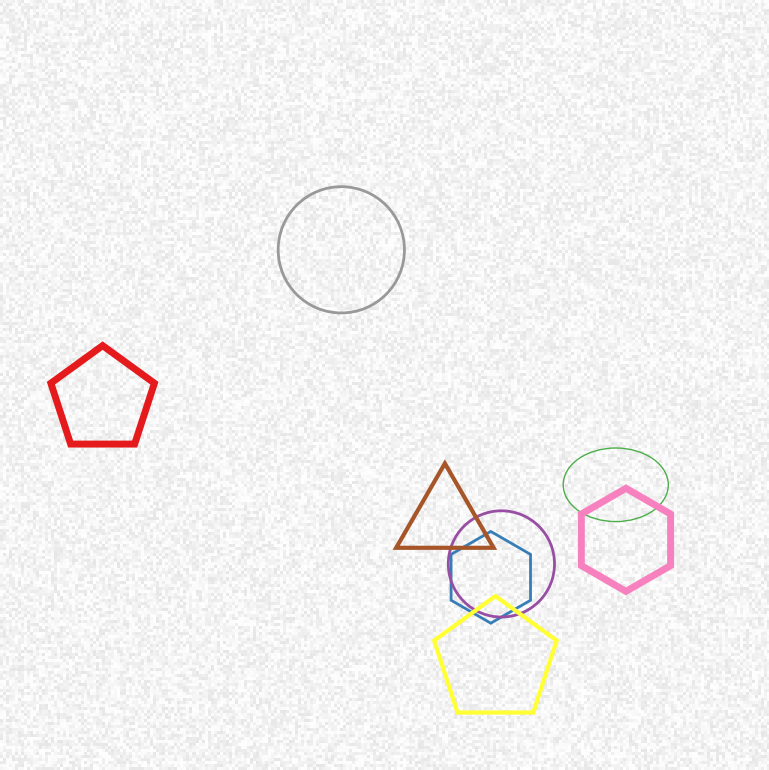[{"shape": "pentagon", "thickness": 2.5, "radius": 0.35, "center": [0.133, 0.48]}, {"shape": "hexagon", "thickness": 1, "radius": 0.3, "center": [0.637, 0.25]}, {"shape": "oval", "thickness": 0.5, "radius": 0.34, "center": [0.8, 0.37]}, {"shape": "circle", "thickness": 1, "radius": 0.34, "center": [0.651, 0.268]}, {"shape": "pentagon", "thickness": 1.5, "radius": 0.42, "center": [0.643, 0.142]}, {"shape": "triangle", "thickness": 1.5, "radius": 0.37, "center": [0.578, 0.325]}, {"shape": "hexagon", "thickness": 2.5, "radius": 0.33, "center": [0.813, 0.299]}, {"shape": "circle", "thickness": 1, "radius": 0.41, "center": [0.443, 0.676]}]